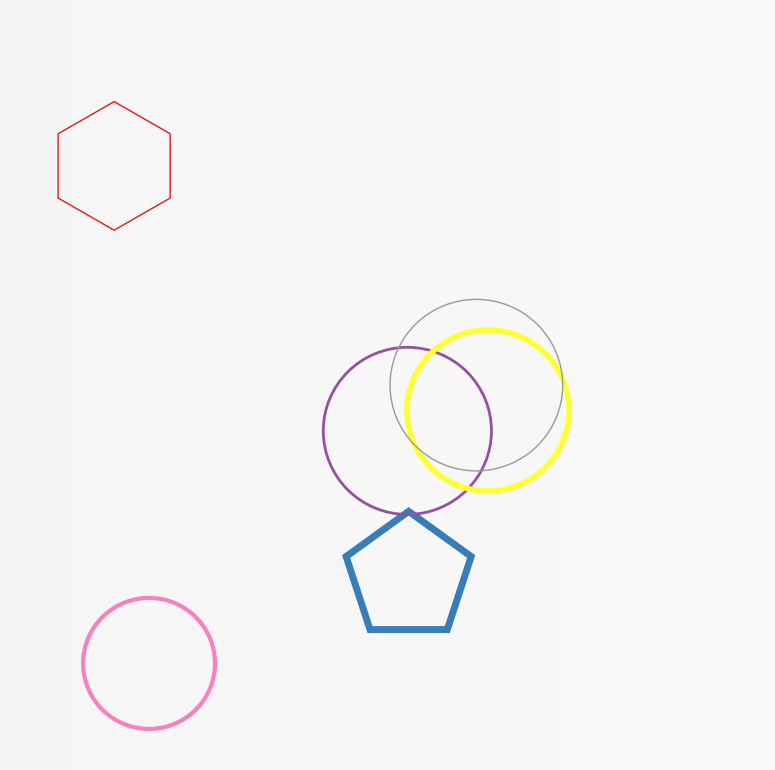[{"shape": "hexagon", "thickness": 0.5, "radius": 0.42, "center": [0.147, 0.785]}, {"shape": "pentagon", "thickness": 2.5, "radius": 0.42, "center": [0.527, 0.251]}, {"shape": "circle", "thickness": 1, "radius": 0.54, "center": [0.526, 0.44]}, {"shape": "circle", "thickness": 2, "radius": 0.52, "center": [0.63, 0.467]}, {"shape": "circle", "thickness": 1.5, "radius": 0.43, "center": [0.192, 0.138]}, {"shape": "circle", "thickness": 0.5, "radius": 0.56, "center": [0.615, 0.5]}]